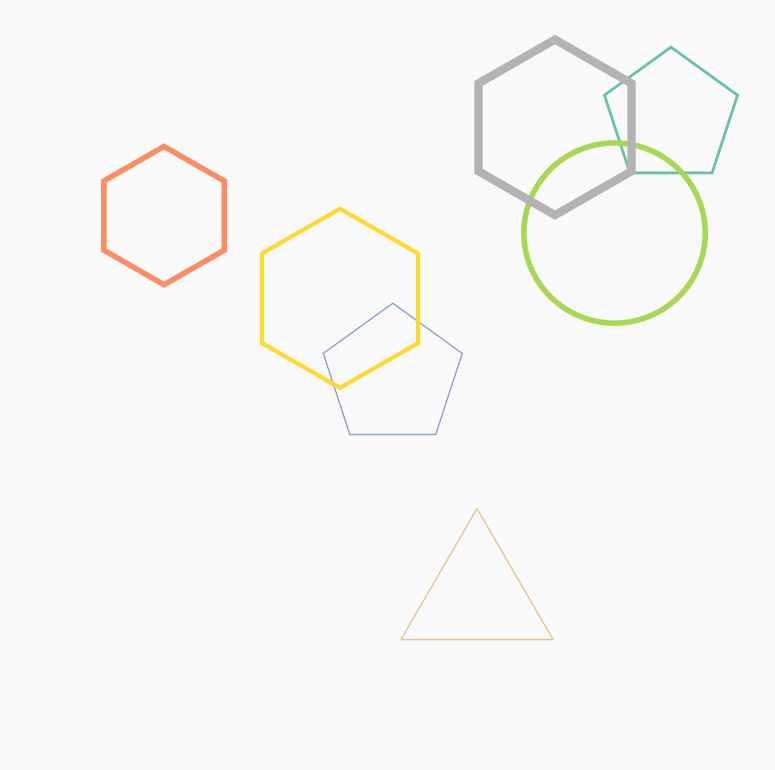[{"shape": "pentagon", "thickness": 1, "radius": 0.45, "center": [0.866, 0.848]}, {"shape": "hexagon", "thickness": 2, "radius": 0.45, "center": [0.212, 0.72]}, {"shape": "pentagon", "thickness": 0.5, "radius": 0.47, "center": [0.507, 0.512]}, {"shape": "circle", "thickness": 2, "radius": 0.59, "center": [0.793, 0.697]}, {"shape": "hexagon", "thickness": 1.5, "radius": 0.58, "center": [0.439, 0.613]}, {"shape": "triangle", "thickness": 0.5, "radius": 0.57, "center": [0.616, 0.226]}, {"shape": "hexagon", "thickness": 3, "radius": 0.57, "center": [0.716, 0.835]}]